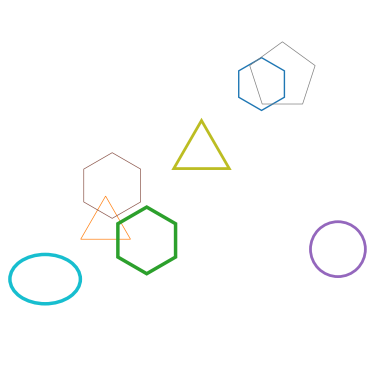[{"shape": "hexagon", "thickness": 1, "radius": 0.34, "center": [0.679, 0.782]}, {"shape": "triangle", "thickness": 0.5, "radius": 0.37, "center": [0.274, 0.416]}, {"shape": "hexagon", "thickness": 2.5, "radius": 0.43, "center": [0.381, 0.376]}, {"shape": "circle", "thickness": 2, "radius": 0.36, "center": [0.878, 0.353]}, {"shape": "hexagon", "thickness": 0.5, "radius": 0.43, "center": [0.291, 0.518]}, {"shape": "pentagon", "thickness": 0.5, "radius": 0.45, "center": [0.734, 0.802]}, {"shape": "triangle", "thickness": 2, "radius": 0.42, "center": [0.523, 0.604]}, {"shape": "oval", "thickness": 2.5, "radius": 0.46, "center": [0.117, 0.275]}]